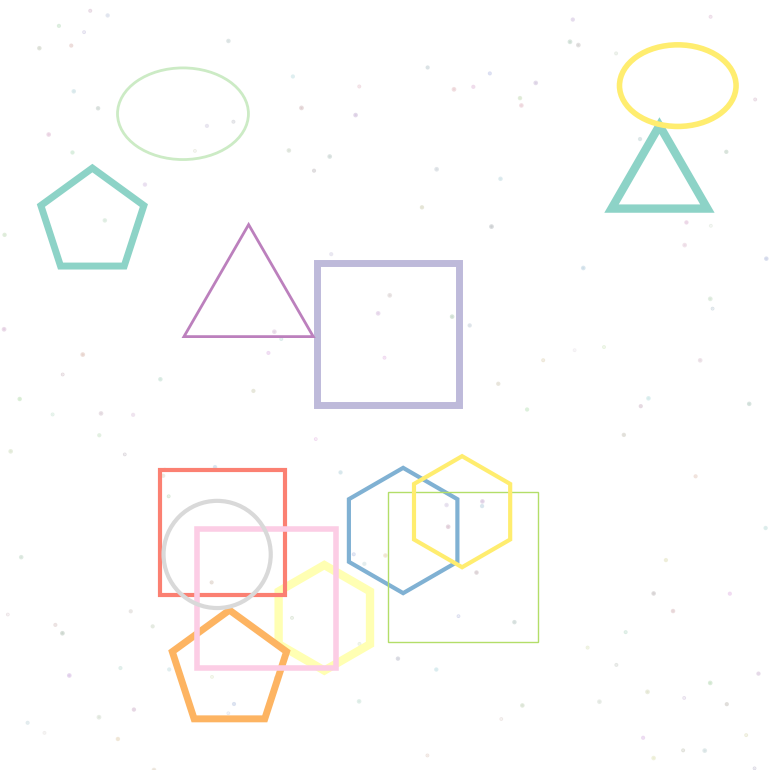[{"shape": "triangle", "thickness": 3, "radius": 0.36, "center": [0.856, 0.765]}, {"shape": "pentagon", "thickness": 2.5, "radius": 0.35, "center": [0.12, 0.711]}, {"shape": "hexagon", "thickness": 3, "radius": 0.34, "center": [0.421, 0.198]}, {"shape": "square", "thickness": 2.5, "radius": 0.46, "center": [0.504, 0.566]}, {"shape": "square", "thickness": 1.5, "radius": 0.41, "center": [0.289, 0.309]}, {"shape": "hexagon", "thickness": 1.5, "radius": 0.41, "center": [0.524, 0.311]}, {"shape": "pentagon", "thickness": 2.5, "radius": 0.39, "center": [0.298, 0.13]}, {"shape": "square", "thickness": 0.5, "radius": 0.49, "center": [0.601, 0.263]}, {"shape": "square", "thickness": 2, "radius": 0.45, "center": [0.346, 0.222]}, {"shape": "circle", "thickness": 1.5, "radius": 0.35, "center": [0.282, 0.28]}, {"shape": "triangle", "thickness": 1, "radius": 0.48, "center": [0.323, 0.611]}, {"shape": "oval", "thickness": 1, "radius": 0.43, "center": [0.238, 0.852]}, {"shape": "oval", "thickness": 2, "radius": 0.38, "center": [0.88, 0.889]}, {"shape": "hexagon", "thickness": 1.5, "radius": 0.36, "center": [0.6, 0.335]}]